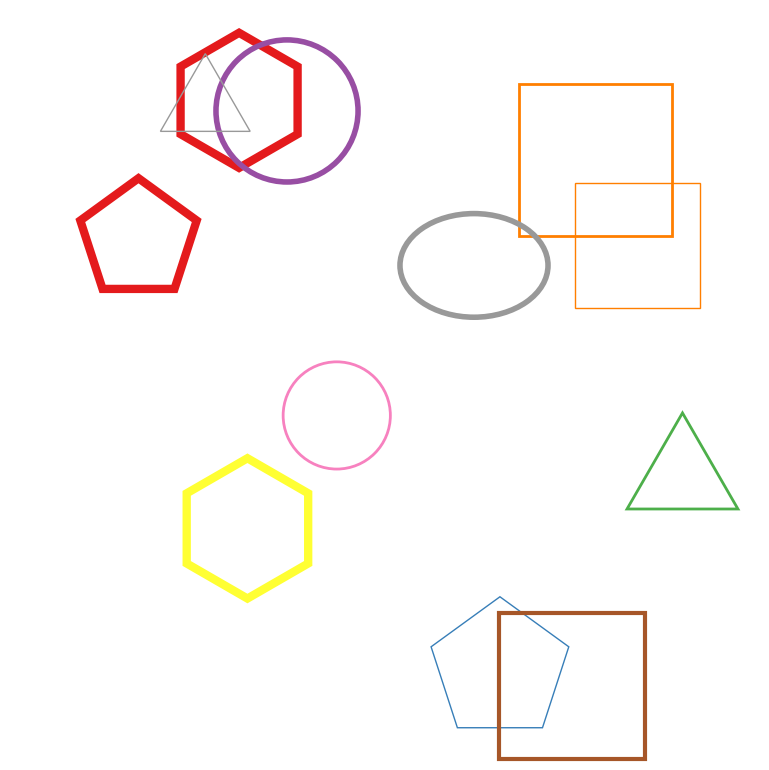[{"shape": "pentagon", "thickness": 3, "radius": 0.4, "center": [0.18, 0.689]}, {"shape": "hexagon", "thickness": 3, "radius": 0.44, "center": [0.311, 0.87]}, {"shape": "pentagon", "thickness": 0.5, "radius": 0.47, "center": [0.649, 0.131]}, {"shape": "triangle", "thickness": 1, "radius": 0.42, "center": [0.886, 0.381]}, {"shape": "circle", "thickness": 2, "radius": 0.46, "center": [0.373, 0.856]}, {"shape": "square", "thickness": 1, "radius": 0.5, "center": [0.774, 0.792]}, {"shape": "square", "thickness": 0.5, "radius": 0.41, "center": [0.828, 0.681]}, {"shape": "hexagon", "thickness": 3, "radius": 0.46, "center": [0.321, 0.314]}, {"shape": "square", "thickness": 1.5, "radius": 0.47, "center": [0.743, 0.109]}, {"shape": "circle", "thickness": 1, "radius": 0.35, "center": [0.437, 0.46]}, {"shape": "oval", "thickness": 2, "radius": 0.48, "center": [0.616, 0.655]}, {"shape": "triangle", "thickness": 0.5, "radius": 0.34, "center": [0.267, 0.863]}]